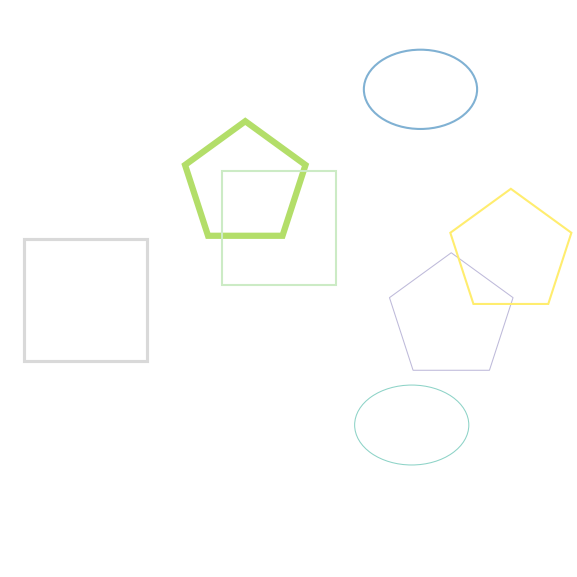[{"shape": "oval", "thickness": 0.5, "radius": 0.49, "center": [0.713, 0.263]}, {"shape": "pentagon", "thickness": 0.5, "radius": 0.56, "center": [0.781, 0.449]}, {"shape": "oval", "thickness": 1, "radius": 0.49, "center": [0.728, 0.844]}, {"shape": "pentagon", "thickness": 3, "radius": 0.55, "center": [0.425, 0.68]}, {"shape": "square", "thickness": 1.5, "radius": 0.53, "center": [0.149, 0.48]}, {"shape": "square", "thickness": 1, "radius": 0.49, "center": [0.484, 0.604]}, {"shape": "pentagon", "thickness": 1, "radius": 0.55, "center": [0.885, 0.562]}]